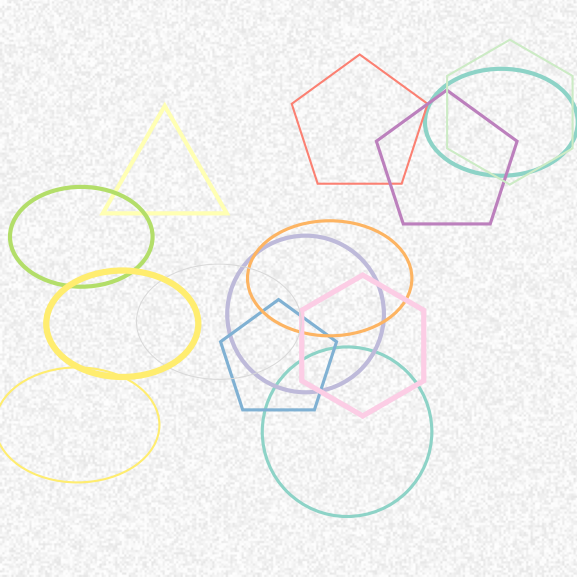[{"shape": "circle", "thickness": 1.5, "radius": 0.73, "center": [0.601, 0.252]}, {"shape": "oval", "thickness": 2, "radius": 0.66, "center": [0.868, 0.787]}, {"shape": "triangle", "thickness": 2, "radius": 0.62, "center": [0.285, 0.692]}, {"shape": "circle", "thickness": 2, "radius": 0.68, "center": [0.529, 0.455]}, {"shape": "pentagon", "thickness": 1, "radius": 0.62, "center": [0.623, 0.781]}, {"shape": "pentagon", "thickness": 1.5, "radius": 0.53, "center": [0.482, 0.375]}, {"shape": "oval", "thickness": 1.5, "radius": 0.71, "center": [0.571, 0.517]}, {"shape": "oval", "thickness": 2, "radius": 0.62, "center": [0.141, 0.589]}, {"shape": "hexagon", "thickness": 2.5, "radius": 0.61, "center": [0.628, 0.401]}, {"shape": "oval", "thickness": 0.5, "radius": 0.71, "center": [0.379, 0.442]}, {"shape": "pentagon", "thickness": 1.5, "radius": 0.64, "center": [0.774, 0.715]}, {"shape": "hexagon", "thickness": 1, "radius": 0.63, "center": [0.883, 0.805]}, {"shape": "oval", "thickness": 3, "radius": 0.66, "center": [0.212, 0.439]}, {"shape": "oval", "thickness": 1, "radius": 0.71, "center": [0.134, 0.263]}]